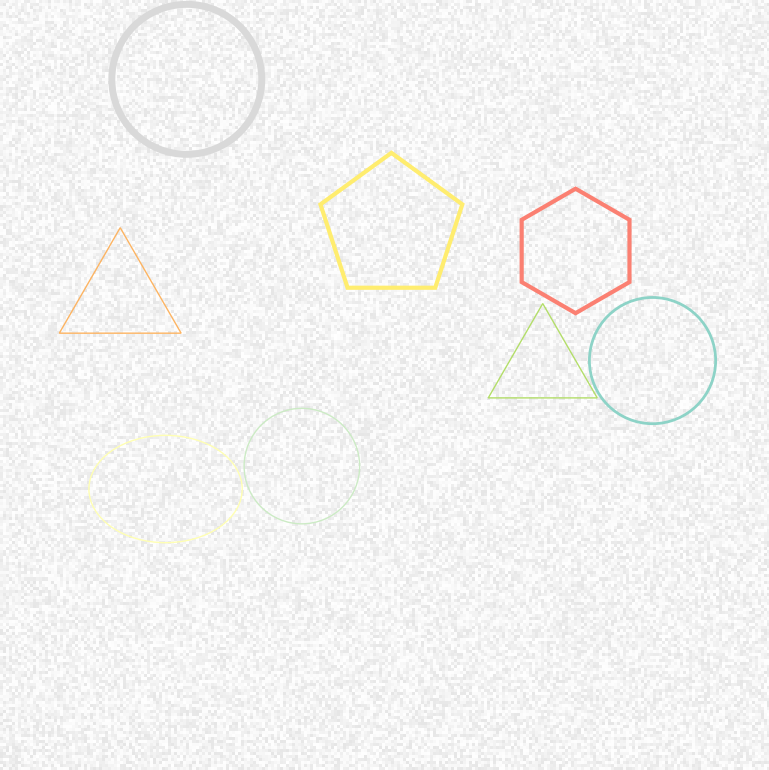[{"shape": "circle", "thickness": 1, "radius": 0.41, "center": [0.847, 0.532]}, {"shape": "oval", "thickness": 0.5, "radius": 0.5, "center": [0.215, 0.365]}, {"shape": "hexagon", "thickness": 1.5, "radius": 0.4, "center": [0.748, 0.674]}, {"shape": "triangle", "thickness": 0.5, "radius": 0.46, "center": [0.156, 0.613]}, {"shape": "triangle", "thickness": 0.5, "radius": 0.41, "center": [0.705, 0.524]}, {"shape": "circle", "thickness": 2.5, "radius": 0.49, "center": [0.243, 0.897]}, {"shape": "circle", "thickness": 0.5, "radius": 0.38, "center": [0.392, 0.395]}, {"shape": "pentagon", "thickness": 1.5, "radius": 0.48, "center": [0.508, 0.705]}]